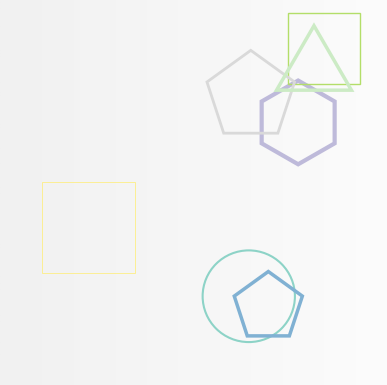[{"shape": "circle", "thickness": 1.5, "radius": 0.6, "center": [0.642, 0.231]}, {"shape": "hexagon", "thickness": 3, "radius": 0.54, "center": [0.769, 0.682]}, {"shape": "pentagon", "thickness": 2.5, "radius": 0.46, "center": [0.692, 0.202]}, {"shape": "square", "thickness": 1, "radius": 0.46, "center": [0.836, 0.875]}, {"shape": "pentagon", "thickness": 2, "radius": 0.59, "center": [0.647, 0.75]}, {"shape": "triangle", "thickness": 2.5, "radius": 0.56, "center": [0.81, 0.822]}, {"shape": "square", "thickness": 0.5, "radius": 0.6, "center": [0.229, 0.409]}]